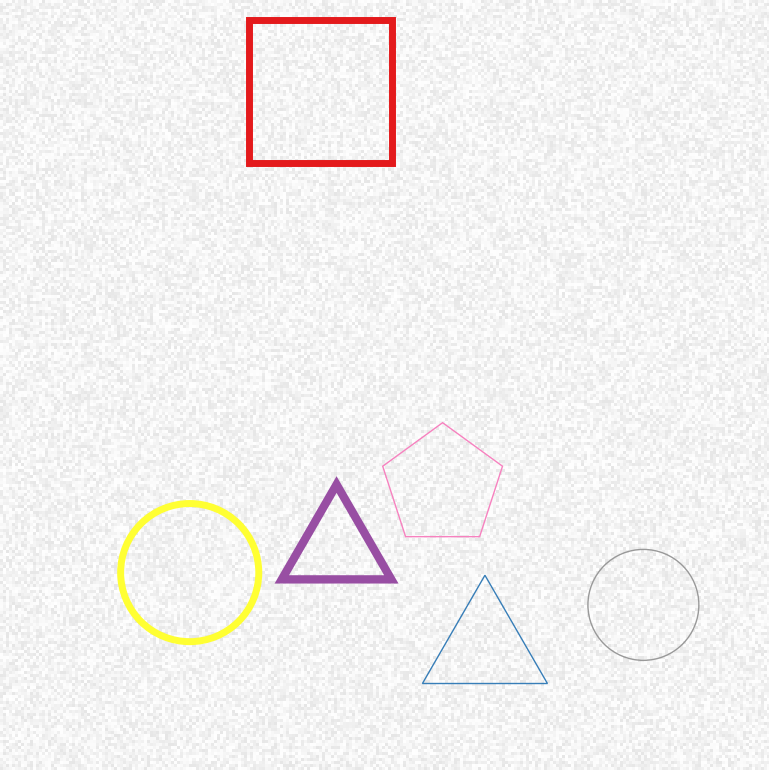[{"shape": "square", "thickness": 2.5, "radius": 0.47, "center": [0.417, 0.881]}, {"shape": "triangle", "thickness": 0.5, "radius": 0.47, "center": [0.63, 0.159]}, {"shape": "triangle", "thickness": 3, "radius": 0.41, "center": [0.437, 0.289]}, {"shape": "circle", "thickness": 2.5, "radius": 0.45, "center": [0.246, 0.256]}, {"shape": "pentagon", "thickness": 0.5, "radius": 0.41, "center": [0.575, 0.369]}, {"shape": "circle", "thickness": 0.5, "radius": 0.36, "center": [0.836, 0.214]}]